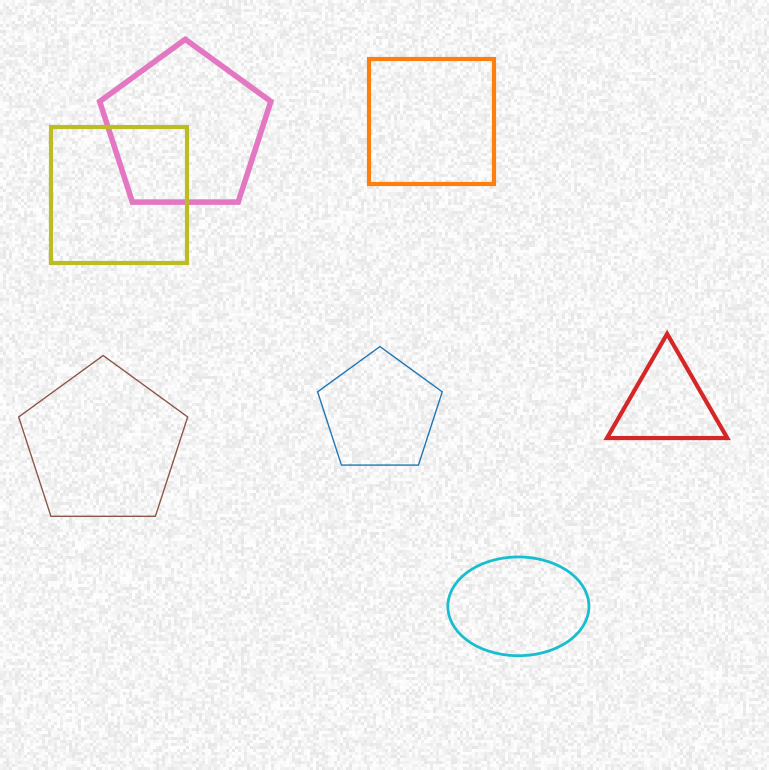[{"shape": "pentagon", "thickness": 0.5, "radius": 0.43, "center": [0.493, 0.465]}, {"shape": "square", "thickness": 1.5, "radius": 0.41, "center": [0.561, 0.843]}, {"shape": "triangle", "thickness": 1.5, "radius": 0.45, "center": [0.866, 0.476]}, {"shape": "pentagon", "thickness": 0.5, "radius": 0.58, "center": [0.134, 0.423]}, {"shape": "pentagon", "thickness": 2, "radius": 0.58, "center": [0.241, 0.832]}, {"shape": "square", "thickness": 1.5, "radius": 0.44, "center": [0.154, 0.747]}, {"shape": "oval", "thickness": 1, "radius": 0.46, "center": [0.673, 0.213]}]